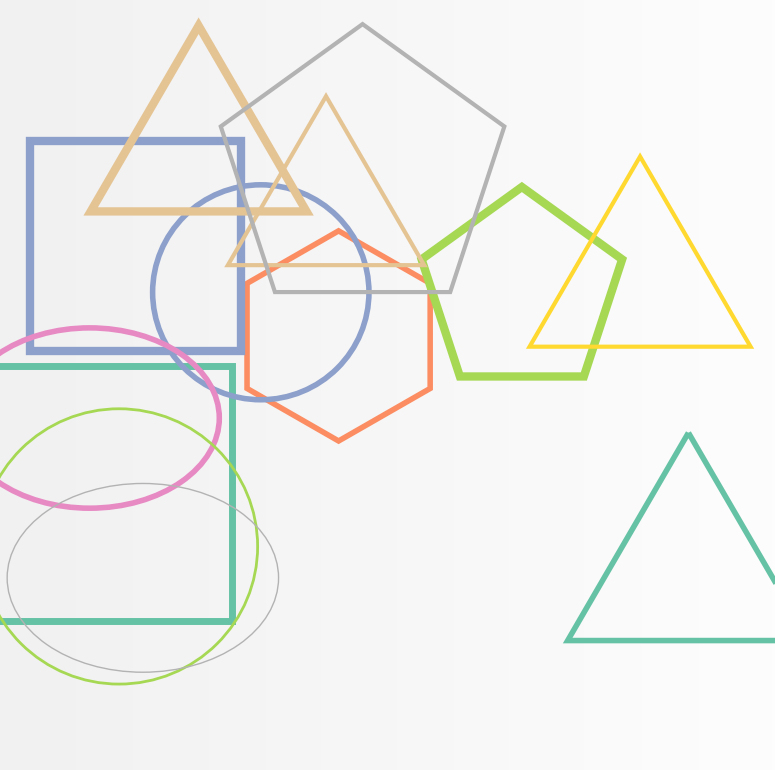[{"shape": "square", "thickness": 2.5, "radius": 0.83, "center": [0.134, 0.359]}, {"shape": "triangle", "thickness": 2, "radius": 0.9, "center": [0.888, 0.258]}, {"shape": "hexagon", "thickness": 2, "radius": 0.68, "center": [0.437, 0.564]}, {"shape": "circle", "thickness": 2, "radius": 0.7, "center": [0.336, 0.62]}, {"shape": "square", "thickness": 3, "radius": 0.68, "center": [0.175, 0.681]}, {"shape": "oval", "thickness": 2, "radius": 0.84, "center": [0.116, 0.457]}, {"shape": "pentagon", "thickness": 3, "radius": 0.68, "center": [0.673, 0.621]}, {"shape": "circle", "thickness": 1, "radius": 0.89, "center": [0.154, 0.29]}, {"shape": "triangle", "thickness": 1.5, "radius": 0.82, "center": [0.826, 0.632]}, {"shape": "triangle", "thickness": 3, "radius": 0.8, "center": [0.256, 0.806]}, {"shape": "triangle", "thickness": 1.5, "radius": 0.73, "center": [0.421, 0.729]}, {"shape": "oval", "thickness": 0.5, "radius": 0.88, "center": [0.184, 0.25]}, {"shape": "pentagon", "thickness": 1.5, "radius": 0.96, "center": [0.468, 0.776]}]